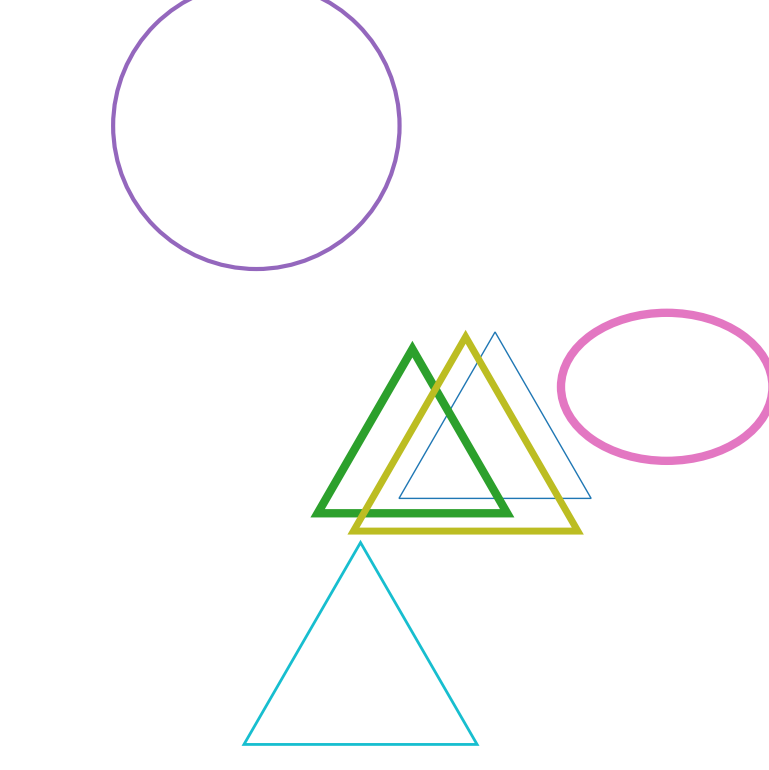[{"shape": "triangle", "thickness": 0.5, "radius": 0.72, "center": [0.643, 0.425]}, {"shape": "triangle", "thickness": 3, "radius": 0.71, "center": [0.536, 0.404]}, {"shape": "circle", "thickness": 1.5, "radius": 0.93, "center": [0.333, 0.837]}, {"shape": "oval", "thickness": 3, "radius": 0.69, "center": [0.866, 0.498]}, {"shape": "triangle", "thickness": 2.5, "radius": 0.84, "center": [0.605, 0.394]}, {"shape": "triangle", "thickness": 1, "radius": 0.87, "center": [0.468, 0.121]}]